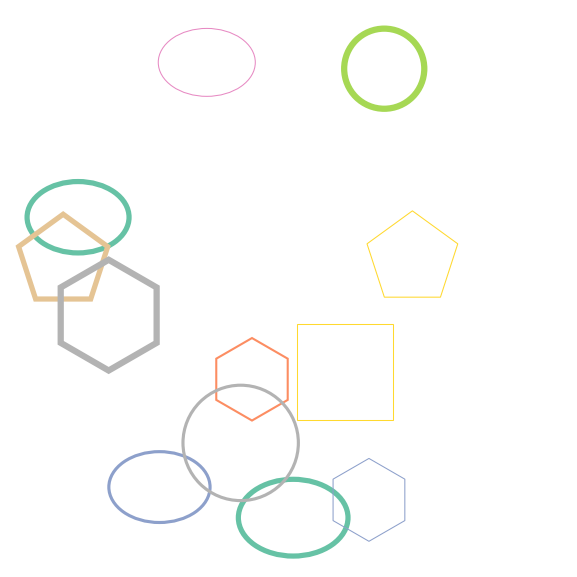[{"shape": "oval", "thickness": 2.5, "radius": 0.44, "center": [0.135, 0.623]}, {"shape": "oval", "thickness": 2.5, "radius": 0.47, "center": [0.508, 0.103]}, {"shape": "hexagon", "thickness": 1, "radius": 0.36, "center": [0.436, 0.342]}, {"shape": "oval", "thickness": 1.5, "radius": 0.44, "center": [0.276, 0.156]}, {"shape": "hexagon", "thickness": 0.5, "radius": 0.36, "center": [0.639, 0.134]}, {"shape": "oval", "thickness": 0.5, "radius": 0.42, "center": [0.358, 0.891]}, {"shape": "circle", "thickness": 3, "radius": 0.35, "center": [0.665, 0.88]}, {"shape": "pentagon", "thickness": 0.5, "radius": 0.41, "center": [0.714, 0.551]}, {"shape": "square", "thickness": 0.5, "radius": 0.42, "center": [0.597, 0.354]}, {"shape": "pentagon", "thickness": 2.5, "radius": 0.41, "center": [0.109, 0.547]}, {"shape": "hexagon", "thickness": 3, "radius": 0.48, "center": [0.188, 0.453]}, {"shape": "circle", "thickness": 1.5, "radius": 0.5, "center": [0.417, 0.232]}]